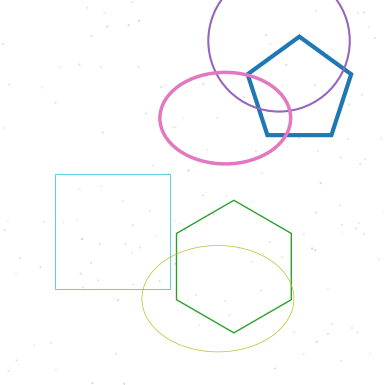[{"shape": "pentagon", "thickness": 3, "radius": 0.71, "center": [0.778, 0.763]}, {"shape": "hexagon", "thickness": 1, "radius": 0.86, "center": [0.608, 0.308]}, {"shape": "circle", "thickness": 1.5, "radius": 0.92, "center": [0.725, 0.894]}, {"shape": "oval", "thickness": 2.5, "radius": 0.85, "center": [0.585, 0.693]}, {"shape": "oval", "thickness": 0.5, "radius": 0.99, "center": [0.566, 0.224]}, {"shape": "square", "thickness": 0.5, "radius": 0.75, "center": [0.292, 0.398]}]